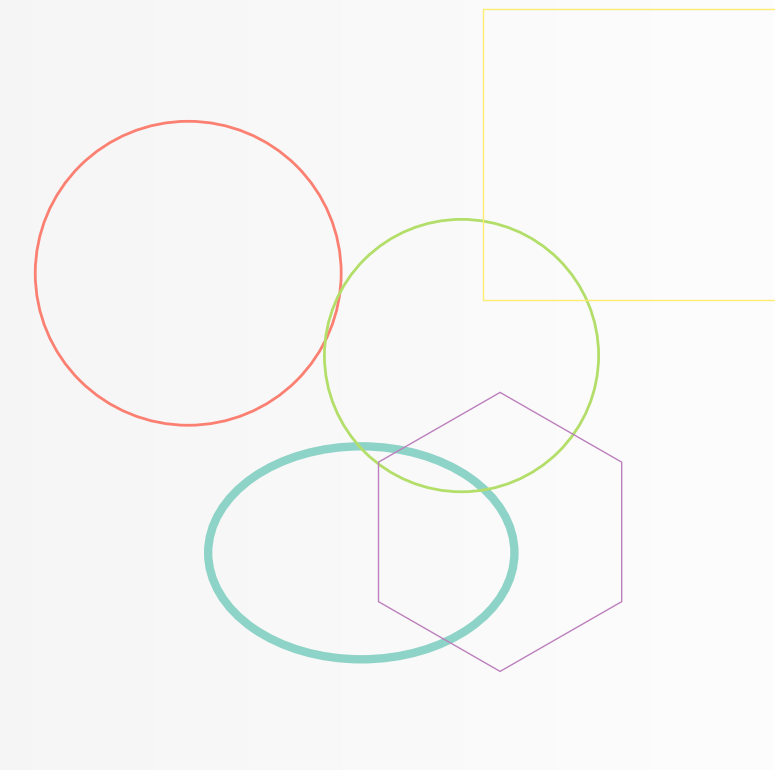[{"shape": "oval", "thickness": 3, "radius": 0.99, "center": [0.466, 0.282]}, {"shape": "circle", "thickness": 1, "radius": 0.99, "center": [0.243, 0.645]}, {"shape": "circle", "thickness": 1, "radius": 0.88, "center": [0.596, 0.538]}, {"shape": "hexagon", "thickness": 0.5, "radius": 0.91, "center": [0.645, 0.309]}, {"shape": "square", "thickness": 0.5, "radius": 0.95, "center": [0.812, 0.799]}]